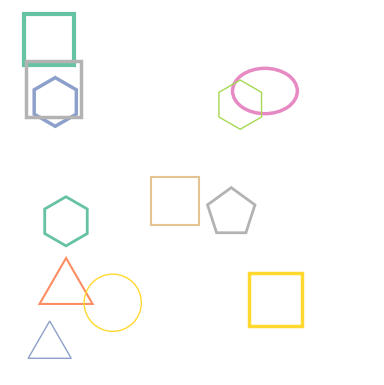[{"shape": "square", "thickness": 3, "radius": 0.33, "center": [0.126, 0.897]}, {"shape": "hexagon", "thickness": 2, "radius": 0.32, "center": [0.171, 0.425]}, {"shape": "triangle", "thickness": 1.5, "radius": 0.4, "center": [0.172, 0.25]}, {"shape": "hexagon", "thickness": 2.5, "radius": 0.32, "center": [0.143, 0.735]}, {"shape": "triangle", "thickness": 1, "radius": 0.32, "center": [0.129, 0.102]}, {"shape": "oval", "thickness": 2.5, "radius": 0.42, "center": [0.688, 0.764]}, {"shape": "hexagon", "thickness": 1, "radius": 0.32, "center": [0.624, 0.728]}, {"shape": "square", "thickness": 2.5, "radius": 0.34, "center": [0.716, 0.221]}, {"shape": "circle", "thickness": 1, "radius": 0.37, "center": [0.293, 0.214]}, {"shape": "square", "thickness": 1.5, "radius": 0.31, "center": [0.455, 0.479]}, {"shape": "square", "thickness": 2.5, "radius": 0.36, "center": [0.139, 0.768]}, {"shape": "pentagon", "thickness": 2, "radius": 0.32, "center": [0.601, 0.448]}]